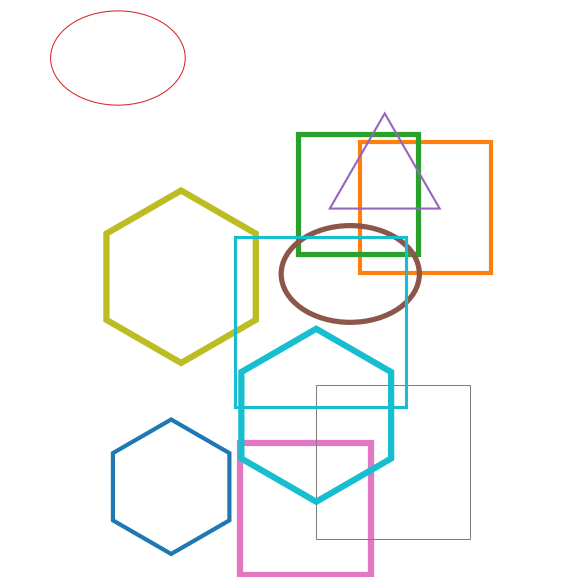[{"shape": "hexagon", "thickness": 2, "radius": 0.58, "center": [0.296, 0.156]}, {"shape": "square", "thickness": 2, "radius": 0.57, "center": [0.737, 0.64]}, {"shape": "square", "thickness": 2.5, "radius": 0.52, "center": [0.621, 0.663]}, {"shape": "oval", "thickness": 0.5, "radius": 0.58, "center": [0.204, 0.899]}, {"shape": "triangle", "thickness": 1, "radius": 0.55, "center": [0.666, 0.693]}, {"shape": "oval", "thickness": 2.5, "radius": 0.6, "center": [0.607, 0.525]}, {"shape": "square", "thickness": 3, "radius": 0.57, "center": [0.53, 0.118]}, {"shape": "square", "thickness": 0.5, "radius": 0.67, "center": [0.68, 0.199]}, {"shape": "hexagon", "thickness": 3, "radius": 0.75, "center": [0.314, 0.52]}, {"shape": "square", "thickness": 1.5, "radius": 0.74, "center": [0.554, 0.442]}, {"shape": "hexagon", "thickness": 3, "radius": 0.75, "center": [0.548, 0.28]}]